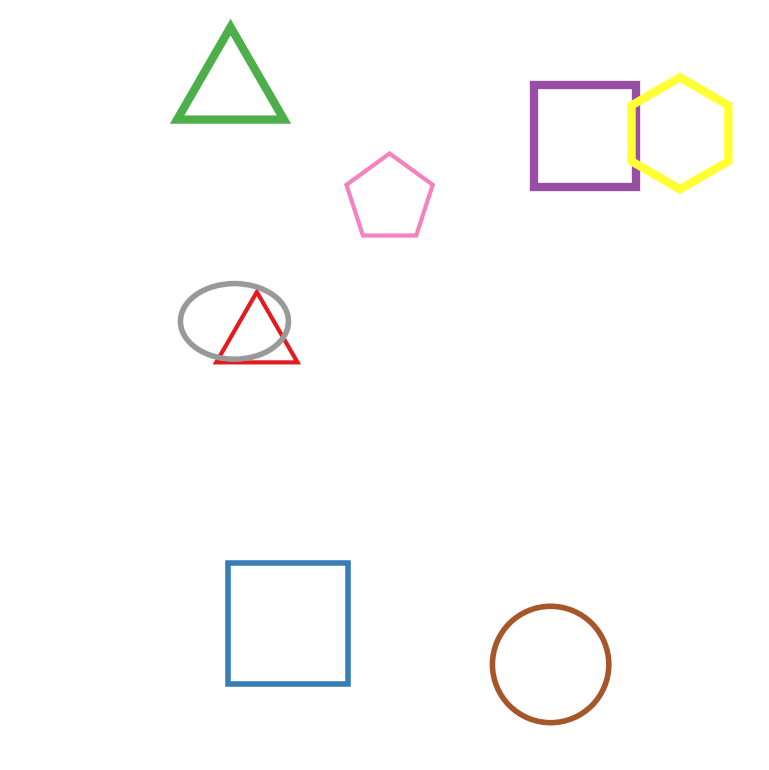[{"shape": "triangle", "thickness": 1.5, "radius": 0.3, "center": [0.334, 0.56]}, {"shape": "square", "thickness": 2, "radius": 0.39, "center": [0.374, 0.19]}, {"shape": "triangle", "thickness": 3, "radius": 0.4, "center": [0.299, 0.885]}, {"shape": "square", "thickness": 3, "radius": 0.33, "center": [0.76, 0.823]}, {"shape": "hexagon", "thickness": 3, "radius": 0.36, "center": [0.883, 0.827]}, {"shape": "circle", "thickness": 2, "radius": 0.38, "center": [0.715, 0.137]}, {"shape": "pentagon", "thickness": 1.5, "radius": 0.29, "center": [0.506, 0.742]}, {"shape": "oval", "thickness": 2, "radius": 0.35, "center": [0.304, 0.583]}]